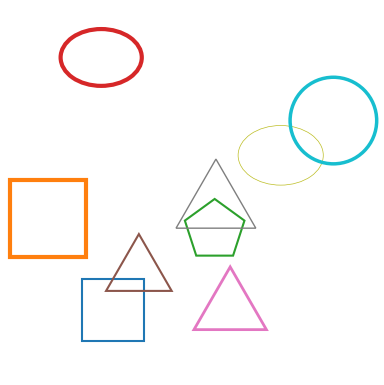[{"shape": "square", "thickness": 1.5, "radius": 0.4, "center": [0.294, 0.195]}, {"shape": "square", "thickness": 3, "radius": 0.5, "center": [0.124, 0.432]}, {"shape": "pentagon", "thickness": 1.5, "radius": 0.41, "center": [0.558, 0.402]}, {"shape": "oval", "thickness": 3, "radius": 0.53, "center": [0.263, 0.851]}, {"shape": "triangle", "thickness": 1.5, "radius": 0.49, "center": [0.361, 0.294]}, {"shape": "triangle", "thickness": 2, "radius": 0.54, "center": [0.598, 0.198]}, {"shape": "triangle", "thickness": 1, "radius": 0.6, "center": [0.561, 0.467]}, {"shape": "oval", "thickness": 0.5, "radius": 0.55, "center": [0.729, 0.597]}, {"shape": "circle", "thickness": 2.5, "radius": 0.56, "center": [0.866, 0.687]}]